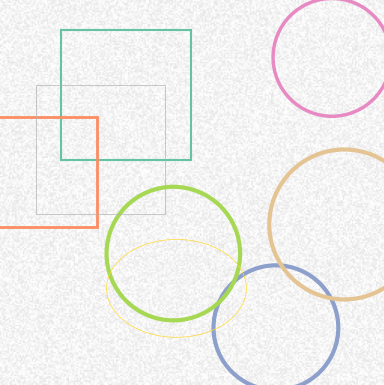[{"shape": "square", "thickness": 1.5, "radius": 0.84, "center": [0.328, 0.753]}, {"shape": "square", "thickness": 2, "radius": 0.72, "center": [0.107, 0.553]}, {"shape": "circle", "thickness": 3, "radius": 0.81, "center": [0.717, 0.149]}, {"shape": "circle", "thickness": 2.5, "radius": 0.77, "center": [0.862, 0.851]}, {"shape": "circle", "thickness": 3, "radius": 0.87, "center": [0.45, 0.341]}, {"shape": "oval", "thickness": 0.5, "radius": 0.91, "center": [0.458, 0.251]}, {"shape": "circle", "thickness": 3, "radius": 0.97, "center": [0.894, 0.417]}, {"shape": "square", "thickness": 0.5, "radius": 0.84, "center": [0.261, 0.611]}]